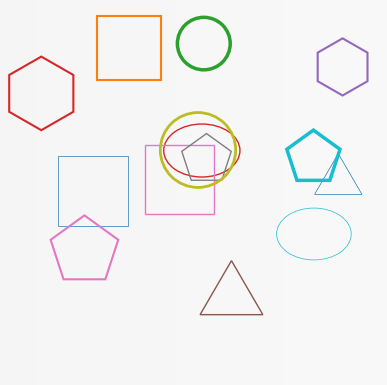[{"shape": "square", "thickness": 0.5, "radius": 0.45, "center": [0.239, 0.503]}, {"shape": "triangle", "thickness": 0.5, "radius": 0.35, "center": [0.873, 0.53]}, {"shape": "square", "thickness": 1.5, "radius": 0.41, "center": [0.334, 0.875]}, {"shape": "circle", "thickness": 2.5, "radius": 0.34, "center": [0.526, 0.887]}, {"shape": "hexagon", "thickness": 1.5, "radius": 0.48, "center": [0.107, 0.757]}, {"shape": "oval", "thickness": 1, "radius": 0.49, "center": [0.521, 0.609]}, {"shape": "hexagon", "thickness": 1.5, "radius": 0.37, "center": [0.884, 0.826]}, {"shape": "triangle", "thickness": 1, "radius": 0.47, "center": [0.597, 0.229]}, {"shape": "square", "thickness": 1, "radius": 0.45, "center": [0.463, 0.534]}, {"shape": "pentagon", "thickness": 1.5, "radius": 0.46, "center": [0.218, 0.349]}, {"shape": "pentagon", "thickness": 1, "radius": 0.34, "center": [0.533, 0.586]}, {"shape": "circle", "thickness": 2, "radius": 0.49, "center": [0.511, 0.61]}, {"shape": "pentagon", "thickness": 2.5, "radius": 0.36, "center": [0.809, 0.59]}, {"shape": "oval", "thickness": 0.5, "radius": 0.48, "center": [0.81, 0.392]}]